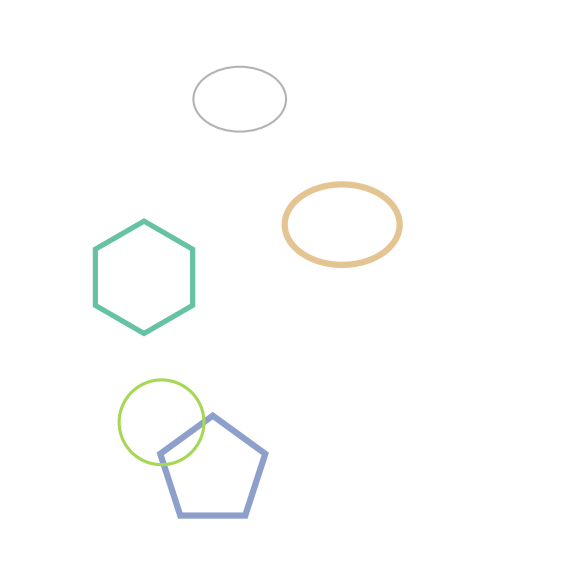[{"shape": "hexagon", "thickness": 2.5, "radius": 0.49, "center": [0.249, 0.519]}, {"shape": "pentagon", "thickness": 3, "radius": 0.48, "center": [0.368, 0.184]}, {"shape": "circle", "thickness": 1.5, "radius": 0.37, "center": [0.28, 0.268]}, {"shape": "oval", "thickness": 3, "radius": 0.5, "center": [0.593, 0.61]}, {"shape": "oval", "thickness": 1, "radius": 0.4, "center": [0.415, 0.827]}]